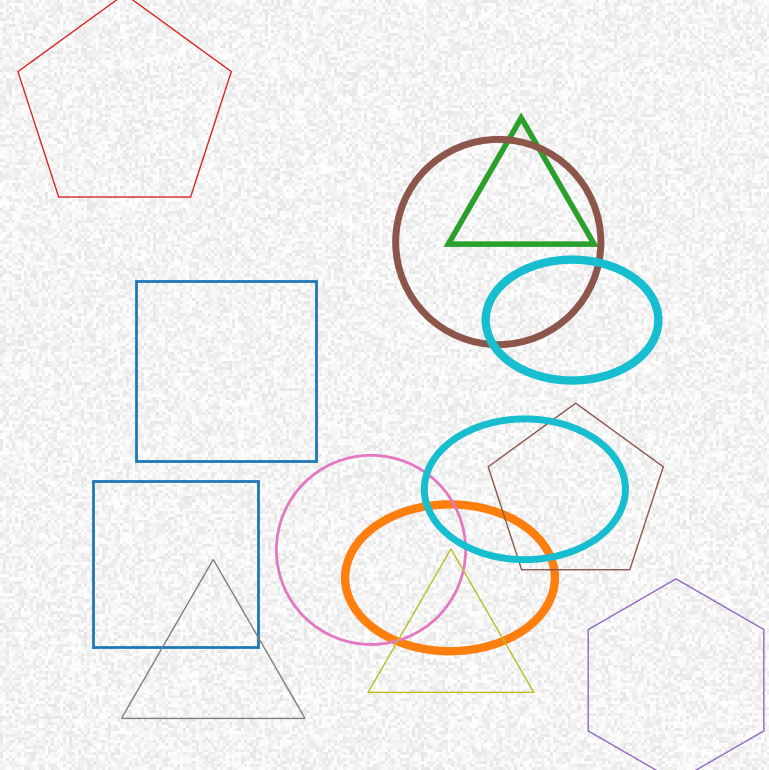[{"shape": "square", "thickness": 1, "radius": 0.54, "center": [0.228, 0.267]}, {"shape": "square", "thickness": 1, "radius": 0.58, "center": [0.293, 0.518]}, {"shape": "oval", "thickness": 3, "radius": 0.68, "center": [0.584, 0.25]}, {"shape": "triangle", "thickness": 2, "radius": 0.55, "center": [0.677, 0.738]}, {"shape": "pentagon", "thickness": 0.5, "radius": 0.73, "center": [0.162, 0.862]}, {"shape": "hexagon", "thickness": 0.5, "radius": 0.66, "center": [0.878, 0.117]}, {"shape": "pentagon", "thickness": 0.5, "radius": 0.6, "center": [0.748, 0.357]}, {"shape": "circle", "thickness": 2.5, "radius": 0.67, "center": [0.647, 0.686]}, {"shape": "circle", "thickness": 1, "radius": 0.61, "center": [0.482, 0.286]}, {"shape": "triangle", "thickness": 0.5, "radius": 0.69, "center": [0.277, 0.136]}, {"shape": "triangle", "thickness": 0.5, "radius": 0.62, "center": [0.586, 0.163]}, {"shape": "oval", "thickness": 2.5, "radius": 0.65, "center": [0.682, 0.365]}, {"shape": "oval", "thickness": 3, "radius": 0.56, "center": [0.743, 0.584]}]